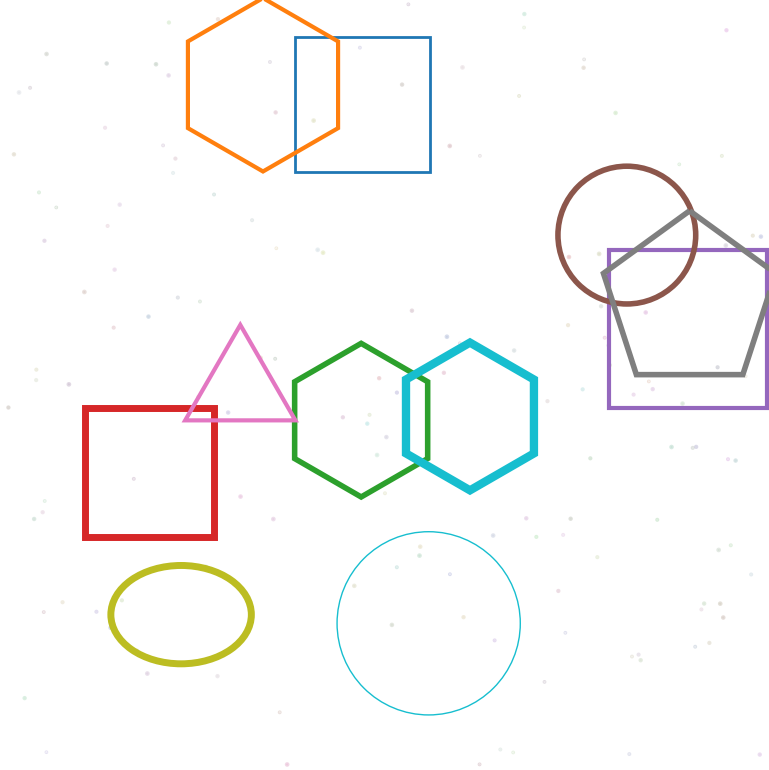[{"shape": "square", "thickness": 1, "radius": 0.44, "center": [0.471, 0.864]}, {"shape": "hexagon", "thickness": 1.5, "radius": 0.56, "center": [0.342, 0.89]}, {"shape": "hexagon", "thickness": 2, "radius": 0.5, "center": [0.469, 0.454]}, {"shape": "square", "thickness": 2.5, "radius": 0.42, "center": [0.194, 0.386]}, {"shape": "square", "thickness": 1.5, "radius": 0.51, "center": [0.894, 0.573]}, {"shape": "circle", "thickness": 2, "radius": 0.45, "center": [0.814, 0.695]}, {"shape": "triangle", "thickness": 1.5, "radius": 0.41, "center": [0.312, 0.495]}, {"shape": "pentagon", "thickness": 2, "radius": 0.59, "center": [0.896, 0.609]}, {"shape": "oval", "thickness": 2.5, "radius": 0.46, "center": [0.235, 0.202]}, {"shape": "circle", "thickness": 0.5, "radius": 0.59, "center": [0.557, 0.19]}, {"shape": "hexagon", "thickness": 3, "radius": 0.48, "center": [0.61, 0.459]}]